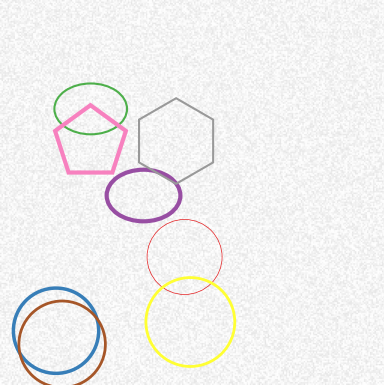[{"shape": "circle", "thickness": 0.5, "radius": 0.49, "center": [0.479, 0.333]}, {"shape": "circle", "thickness": 2.5, "radius": 0.55, "center": [0.146, 0.141]}, {"shape": "oval", "thickness": 1.5, "radius": 0.47, "center": [0.236, 0.717]}, {"shape": "oval", "thickness": 3, "radius": 0.48, "center": [0.373, 0.492]}, {"shape": "circle", "thickness": 2, "radius": 0.58, "center": [0.494, 0.164]}, {"shape": "circle", "thickness": 2, "radius": 0.56, "center": [0.161, 0.106]}, {"shape": "pentagon", "thickness": 3, "radius": 0.48, "center": [0.235, 0.63]}, {"shape": "hexagon", "thickness": 1.5, "radius": 0.56, "center": [0.457, 0.634]}]